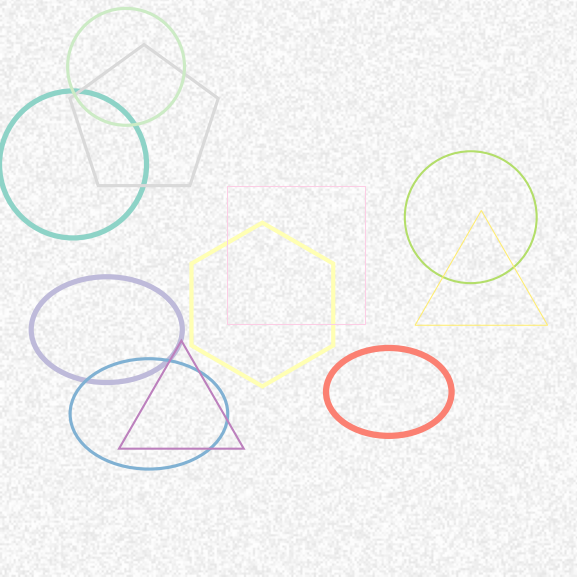[{"shape": "circle", "thickness": 2.5, "radius": 0.64, "center": [0.126, 0.714]}, {"shape": "hexagon", "thickness": 2, "radius": 0.71, "center": [0.454, 0.472]}, {"shape": "oval", "thickness": 2.5, "radius": 0.65, "center": [0.185, 0.428]}, {"shape": "oval", "thickness": 3, "radius": 0.54, "center": [0.673, 0.321]}, {"shape": "oval", "thickness": 1.5, "radius": 0.68, "center": [0.258, 0.282]}, {"shape": "circle", "thickness": 1, "radius": 0.57, "center": [0.815, 0.623]}, {"shape": "square", "thickness": 0.5, "radius": 0.6, "center": [0.513, 0.558]}, {"shape": "pentagon", "thickness": 1.5, "radius": 0.68, "center": [0.249, 0.787]}, {"shape": "triangle", "thickness": 1, "radius": 0.62, "center": [0.314, 0.285]}, {"shape": "circle", "thickness": 1.5, "radius": 0.51, "center": [0.218, 0.883]}, {"shape": "triangle", "thickness": 0.5, "radius": 0.66, "center": [0.833, 0.502]}]